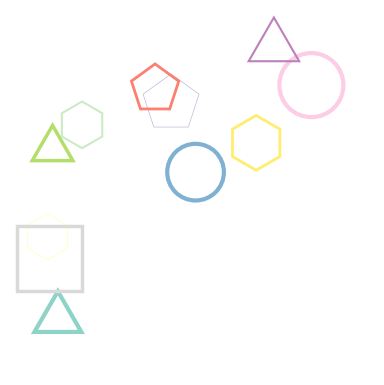[{"shape": "triangle", "thickness": 3, "radius": 0.35, "center": [0.15, 0.173]}, {"shape": "hexagon", "thickness": 0.5, "radius": 0.3, "center": [0.123, 0.385]}, {"shape": "pentagon", "thickness": 0.5, "radius": 0.38, "center": [0.444, 0.732]}, {"shape": "pentagon", "thickness": 2, "radius": 0.32, "center": [0.403, 0.769]}, {"shape": "circle", "thickness": 3, "radius": 0.37, "center": [0.508, 0.553]}, {"shape": "triangle", "thickness": 2.5, "radius": 0.3, "center": [0.137, 0.613]}, {"shape": "circle", "thickness": 3, "radius": 0.42, "center": [0.809, 0.779]}, {"shape": "square", "thickness": 2.5, "radius": 0.42, "center": [0.129, 0.328]}, {"shape": "triangle", "thickness": 1.5, "radius": 0.38, "center": [0.711, 0.879]}, {"shape": "hexagon", "thickness": 1.5, "radius": 0.3, "center": [0.213, 0.676]}, {"shape": "hexagon", "thickness": 2, "radius": 0.36, "center": [0.665, 0.629]}]